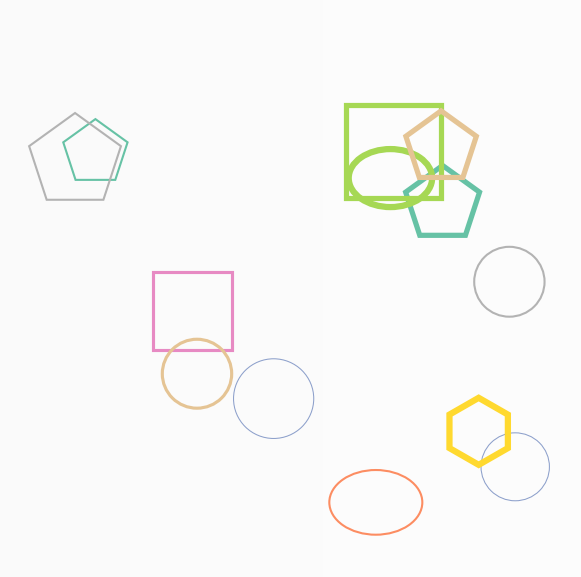[{"shape": "pentagon", "thickness": 2.5, "radius": 0.33, "center": [0.761, 0.646]}, {"shape": "pentagon", "thickness": 1, "radius": 0.29, "center": [0.164, 0.735]}, {"shape": "oval", "thickness": 1, "radius": 0.4, "center": [0.647, 0.129]}, {"shape": "circle", "thickness": 0.5, "radius": 0.34, "center": [0.471, 0.309]}, {"shape": "circle", "thickness": 0.5, "radius": 0.29, "center": [0.886, 0.191]}, {"shape": "square", "thickness": 1.5, "radius": 0.34, "center": [0.332, 0.46]}, {"shape": "oval", "thickness": 3, "radius": 0.36, "center": [0.672, 0.691]}, {"shape": "square", "thickness": 2.5, "radius": 0.41, "center": [0.677, 0.737]}, {"shape": "hexagon", "thickness": 3, "radius": 0.29, "center": [0.824, 0.252]}, {"shape": "circle", "thickness": 1.5, "radius": 0.3, "center": [0.339, 0.352]}, {"shape": "pentagon", "thickness": 2.5, "radius": 0.32, "center": [0.759, 0.743]}, {"shape": "pentagon", "thickness": 1, "radius": 0.42, "center": [0.129, 0.72]}, {"shape": "circle", "thickness": 1, "radius": 0.3, "center": [0.876, 0.511]}]